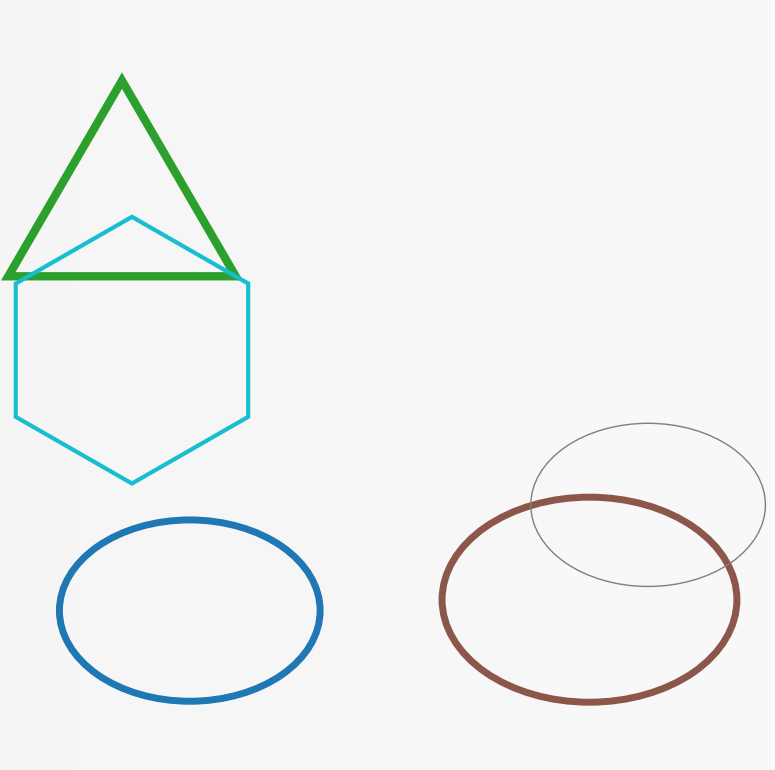[{"shape": "oval", "thickness": 2.5, "radius": 0.84, "center": [0.245, 0.207]}, {"shape": "triangle", "thickness": 3, "radius": 0.85, "center": [0.157, 0.726]}, {"shape": "oval", "thickness": 2.5, "radius": 0.95, "center": [0.761, 0.221]}, {"shape": "oval", "thickness": 0.5, "radius": 0.76, "center": [0.836, 0.344]}, {"shape": "hexagon", "thickness": 1.5, "radius": 0.87, "center": [0.17, 0.545]}]